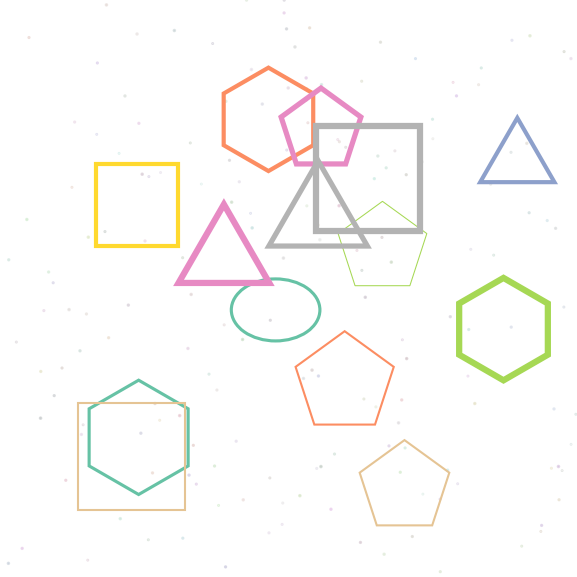[{"shape": "oval", "thickness": 1.5, "radius": 0.38, "center": [0.477, 0.462]}, {"shape": "hexagon", "thickness": 1.5, "radius": 0.49, "center": [0.24, 0.242]}, {"shape": "hexagon", "thickness": 2, "radius": 0.45, "center": [0.465, 0.792]}, {"shape": "pentagon", "thickness": 1, "radius": 0.45, "center": [0.597, 0.336]}, {"shape": "triangle", "thickness": 2, "radius": 0.37, "center": [0.896, 0.721]}, {"shape": "pentagon", "thickness": 2.5, "radius": 0.36, "center": [0.556, 0.774]}, {"shape": "triangle", "thickness": 3, "radius": 0.45, "center": [0.388, 0.555]}, {"shape": "hexagon", "thickness": 3, "radius": 0.44, "center": [0.872, 0.429]}, {"shape": "pentagon", "thickness": 0.5, "radius": 0.4, "center": [0.662, 0.57]}, {"shape": "square", "thickness": 2, "radius": 0.35, "center": [0.238, 0.644]}, {"shape": "pentagon", "thickness": 1, "radius": 0.41, "center": [0.7, 0.155]}, {"shape": "square", "thickness": 1, "radius": 0.46, "center": [0.228, 0.209]}, {"shape": "triangle", "thickness": 2.5, "radius": 0.49, "center": [0.551, 0.622]}, {"shape": "square", "thickness": 3, "radius": 0.45, "center": [0.637, 0.69]}]